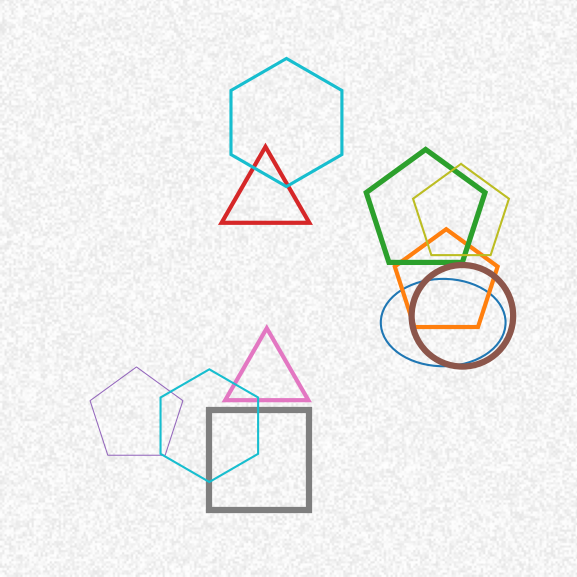[{"shape": "oval", "thickness": 1, "radius": 0.54, "center": [0.767, 0.441]}, {"shape": "pentagon", "thickness": 2, "radius": 0.47, "center": [0.773, 0.509]}, {"shape": "pentagon", "thickness": 2.5, "radius": 0.54, "center": [0.737, 0.632]}, {"shape": "triangle", "thickness": 2, "radius": 0.44, "center": [0.46, 0.657]}, {"shape": "pentagon", "thickness": 0.5, "radius": 0.42, "center": [0.236, 0.279]}, {"shape": "circle", "thickness": 3, "radius": 0.44, "center": [0.801, 0.452]}, {"shape": "triangle", "thickness": 2, "radius": 0.42, "center": [0.462, 0.348]}, {"shape": "square", "thickness": 3, "radius": 0.43, "center": [0.449, 0.202]}, {"shape": "pentagon", "thickness": 1, "radius": 0.44, "center": [0.798, 0.628]}, {"shape": "hexagon", "thickness": 1, "radius": 0.49, "center": [0.362, 0.262]}, {"shape": "hexagon", "thickness": 1.5, "radius": 0.55, "center": [0.496, 0.787]}]